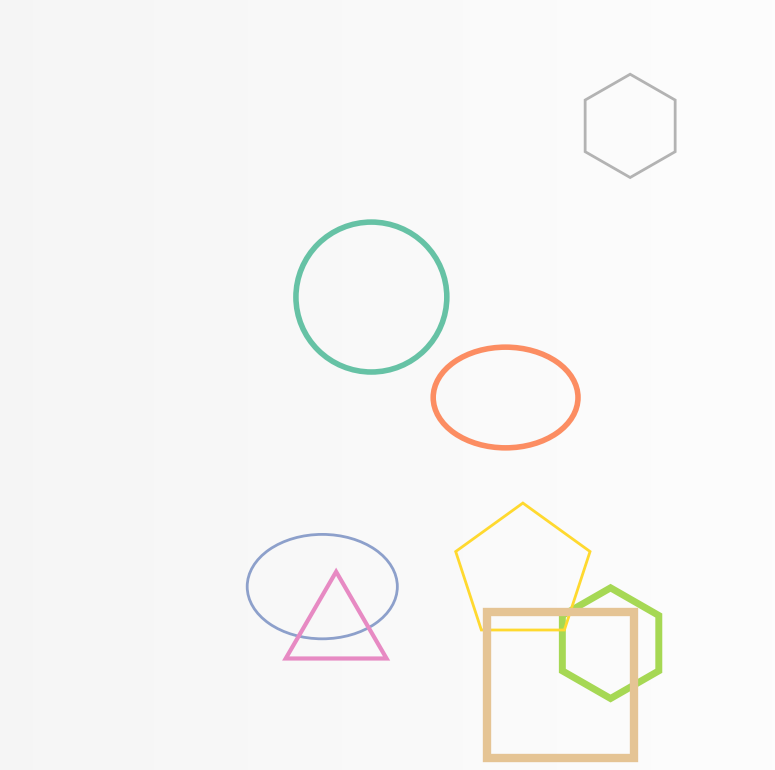[{"shape": "circle", "thickness": 2, "radius": 0.49, "center": [0.479, 0.614]}, {"shape": "oval", "thickness": 2, "radius": 0.47, "center": [0.652, 0.484]}, {"shape": "oval", "thickness": 1, "radius": 0.48, "center": [0.416, 0.238]}, {"shape": "triangle", "thickness": 1.5, "radius": 0.38, "center": [0.434, 0.182]}, {"shape": "hexagon", "thickness": 2.5, "radius": 0.36, "center": [0.788, 0.165]}, {"shape": "pentagon", "thickness": 1, "radius": 0.46, "center": [0.675, 0.256]}, {"shape": "square", "thickness": 3, "radius": 0.47, "center": [0.723, 0.11]}, {"shape": "hexagon", "thickness": 1, "radius": 0.34, "center": [0.813, 0.837]}]